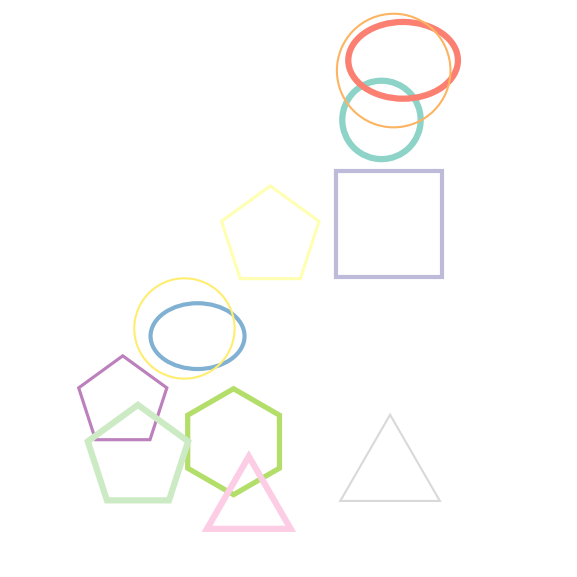[{"shape": "circle", "thickness": 3, "radius": 0.34, "center": [0.661, 0.791]}, {"shape": "pentagon", "thickness": 1.5, "radius": 0.44, "center": [0.468, 0.588]}, {"shape": "square", "thickness": 2, "radius": 0.46, "center": [0.674, 0.612]}, {"shape": "oval", "thickness": 3, "radius": 0.47, "center": [0.698, 0.895]}, {"shape": "oval", "thickness": 2, "radius": 0.41, "center": [0.342, 0.417]}, {"shape": "circle", "thickness": 1, "radius": 0.49, "center": [0.682, 0.877]}, {"shape": "hexagon", "thickness": 2.5, "radius": 0.46, "center": [0.404, 0.234]}, {"shape": "triangle", "thickness": 3, "radius": 0.42, "center": [0.431, 0.125]}, {"shape": "triangle", "thickness": 1, "radius": 0.5, "center": [0.675, 0.181]}, {"shape": "pentagon", "thickness": 1.5, "radius": 0.4, "center": [0.213, 0.303]}, {"shape": "pentagon", "thickness": 3, "radius": 0.46, "center": [0.239, 0.207]}, {"shape": "circle", "thickness": 1, "radius": 0.43, "center": [0.319, 0.43]}]